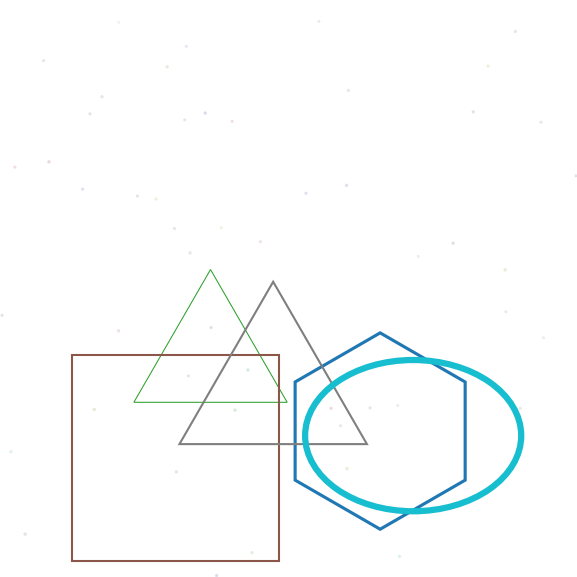[{"shape": "hexagon", "thickness": 1.5, "radius": 0.85, "center": [0.658, 0.253]}, {"shape": "triangle", "thickness": 0.5, "radius": 0.77, "center": [0.365, 0.379]}, {"shape": "square", "thickness": 1, "radius": 0.89, "center": [0.304, 0.206]}, {"shape": "triangle", "thickness": 1, "radius": 0.94, "center": [0.473, 0.324]}, {"shape": "oval", "thickness": 3, "radius": 0.94, "center": [0.715, 0.245]}]